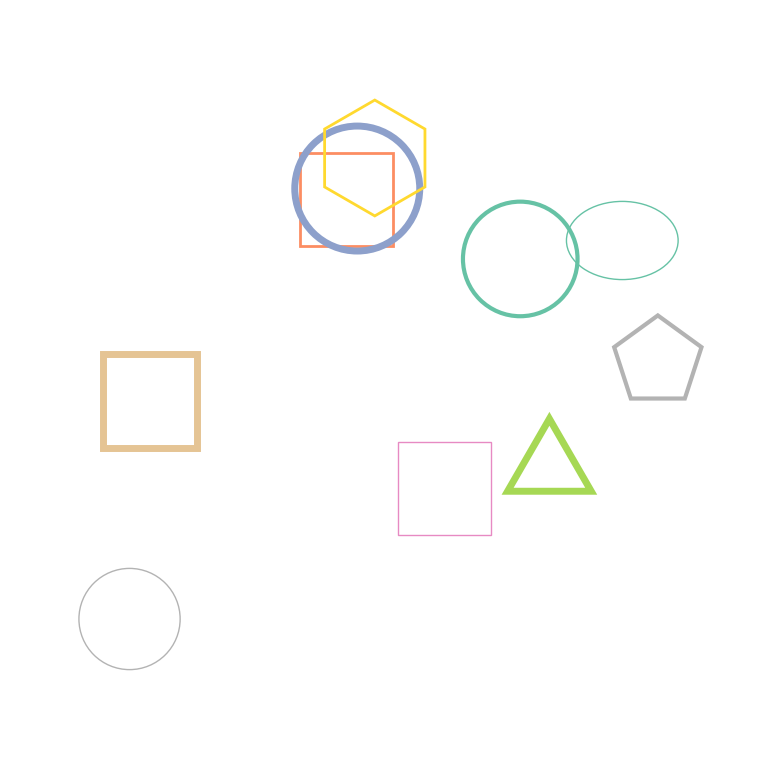[{"shape": "oval", "thickness": 0.5, "radius": 0.36, "center": [0.808, 0.688]}, {"shape": "circle", "thickness": 1.5, "radius": 0.37, "center": [0.676, 0.664]}, {"shape": "square", "thickness": 1, "radius": 0.3, "center": [0.45, 0.741]}, {"shape": "circle", "thickness": 2.5, "radius": 0.41, "center": [0.464, 0.755]}, {"shape": "square", "thickness": 0.5, "radius": 0.3, "center": [0.578, 0.365]}, {"shape": "triangle", "thickness": 2.5, "radius": 0.31, "center": [0.714, 0.393]}, {"shape": "hexagon", "thickness": 1, "radius": 0.38, "center": [0.487, 0.795]}, {"shape": "square", "thickness": 2.5, "radius": 0.31, "center": [0.195, 0.479]}, {"shape": "circle", "thickness": 0.5, "radius": 0.33, "center": [0.168, 0.196]}, {"shape": "pentagon", "thickness": 1.5, "radius": 0.3, "center": [0.854, 0.531]}]